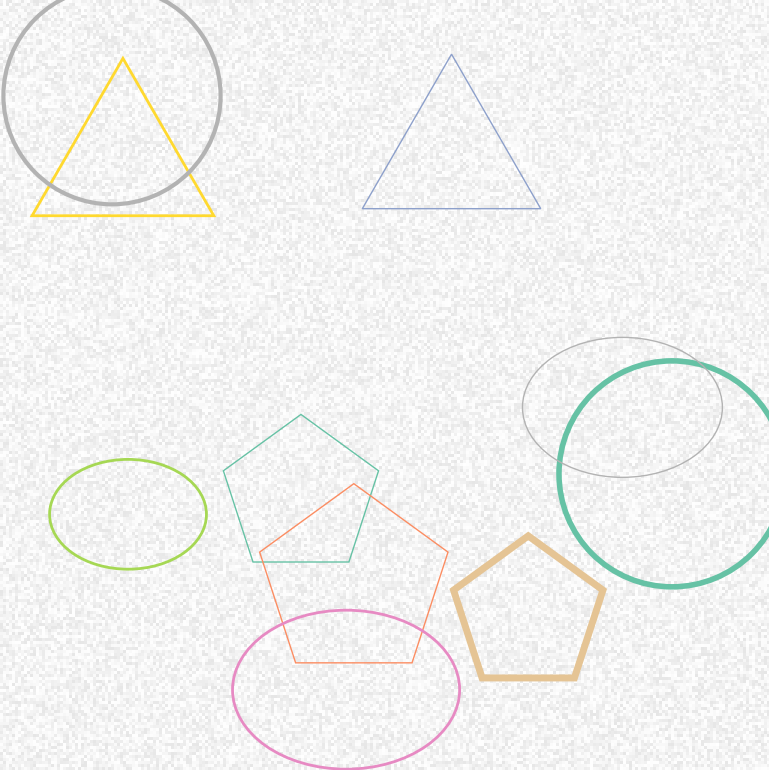[{"shape": "pentagon", "thickness": 0.5, "radius": 0.53, "center": [0.391, 0.356]}, {"shape": "circle", "thickness": 2, "radius": 0.73, "center": [0.873, 0.385]}, {"shape": "pentagon", "thickness": 0.5, "radius": 0.64, "center": [0.46, 0.243]}, {"shape": "triangle", "thickness": 0.5, "radius": 0.67, "center": [0.586, 0.796]}, {"shape": "oval", "thickness": 1, "radius": 0.74, "center": [0.449, 0.104]}, {"shape": "oval", "thickness": 1, "radius": 0.51, "center": [0.166, 0.332]}, {"shape": "triangle", "thickness": 1, "radius": 0.68, "center": [0.16, 0.788]}, {"shape": "pentagon", "thickness": 2.5, "radius": 0.51, "center": [0.686, 0.202]}, {"shape": "oval", "thickness": 0.5, "radius": 0.65, "center": [0.808, 0.471]}, {"shape": "circle", "thickness": 1.5, "radius": 0.71, "center": [0.145, 0.876]}]